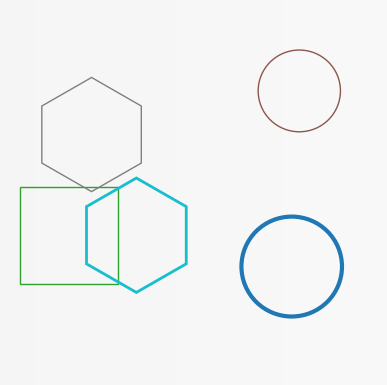[{"shape": "circle", "thickness": 3, "radius": 0.65, "center": [0.753, 0.308]}, {"shape": "square", "thickness": 1, "radius": 0.63, "center": [0.179, 0.388]}, {"shape": "circle", "thickness": 1, "radius": 0.53, "center": [0.772, 0.764]}, {"shape": "hexagon", "thickness": 1, "radius": 0.74, "center": [0.236, 0.651]}, {"shape": "hexagon", "thickness": 2, "radius": 0.74, "center": [0.352, 0.389]}]